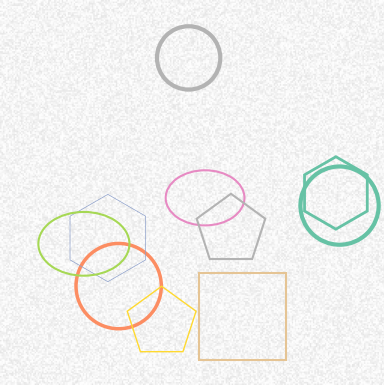[{"shape": "hexagon", "thickness": 2, "radius": 0.47, "center": [0.872, 0.499]}, {"shape": "circle", "thickness": 3, "radius": 0.51, "center": [0.882, 0.466]}, {"shape": "circle", "thickness": 2.5, "radius": 0.55, "center": [0.308, 0.257]}, {"shape": "hexagon", "thickness": 0.5, "radius": 0.57, "center": [0.28, 0.382]}, {"shape": "oval", "thickness": 1.5, "radius": 0.51, "center": [0.533, 0.486]}, {"shape": "oval", "thickness": 1.5, "radius": 0.59, "center": [0.218, 0.367]}, {"shape": "pentagon", "thickness": 1, "radius": 0.47, "center": [0.42, 0.163]}, {"shape": "square", "thickness": 1.5, "radius": 0.57, "center": [0.631, 0.179]}, {"shape": "pentagon", "thickness": 1.5, "radius": 0.47, "center": [0.6, 0.403]}, {"shape": "circle", "thickness": 3, "radius": 0.41, "center": [0.49, 0.85]}]